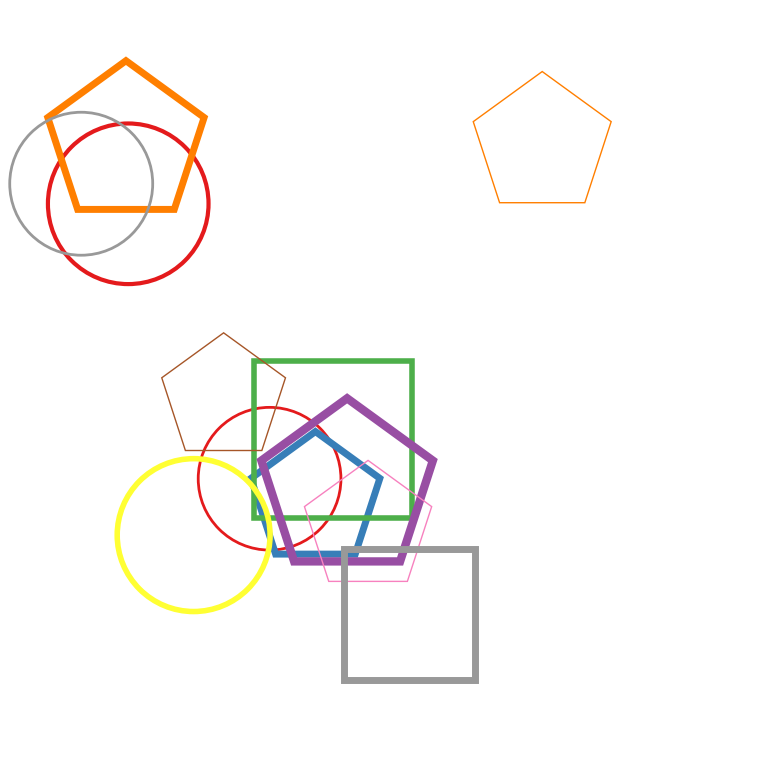[{"shape": "circle", "thickness": 1.5, "radius": 0.52, "center": [0.167, 0.735]}, {"shape": "circle", "thickness": 1, "radius": 0.46, "center": [0.35, 0.378]}, {"shape": "pentagon", "thickness": 2.5, "radius": 0.44, "center": [0.41, 0.352]}, {"shape": "square", "thickness": 2, "radius": 0.51, "center": [0.433, 0.43]}, {"shape": "pentagon", "thickness": 3, "radius": 0.59, "center": [0.451, 0.366]}, {"shape": "pentagon", "thickness": 0.5, "radius": 0.47, "center": [0.704, 0.813]}, {"shape": "pentagon", "thickness": 2.5, "radius": 0.53, "center": [0.164, 0.814]}, {"shape": "circle", "thickness": 2, "radius": 0.5, "center": [0.251, 0.305]}, {"shape": "pentagon", "thickness": 0.5, "radius": 0.42, "center": [0.29, 0.483]}, {"shape": "pentagon", "thickness": 0.5, "radius": 0.43, "center": [0.478, 0.315]}, {"shape": "circle", "thickness": 1, "radius": 0.46, "center": [0.105, 0.761]}, {"shape": "square", "thickness": 2.5, "radius": 0.43, "center": [0.532, 0.202]}]